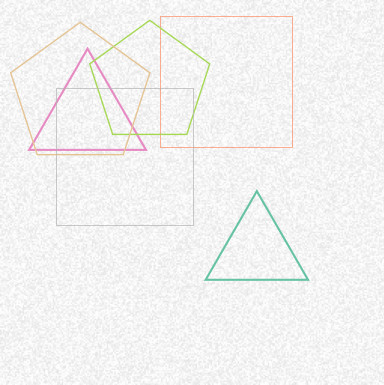[{"shape": "triangle", "thickness": 1.5, "radius": 0.77, "center": [0.667, 0.35]}, {"shape": "square", "thickness": 0.5, "radius": 0.85, "center": [0.587, 0.788]}, {"shape": "triangle", "thickness": 1.5, "radius": 0.88, "center": [0.227, 0.698]}, {"shape": "pentagon", "thickness": 1, "radius": 0.82, "center": [0.389, 0.783]}, {"shape": "pentagon", "thickness": 1, "radius": 0.95, "center": [0.208, 0.752]}, {"shape": "square", "thickness": 0.5, "radius": 0.89, "center": [0.324, 0.593]}]